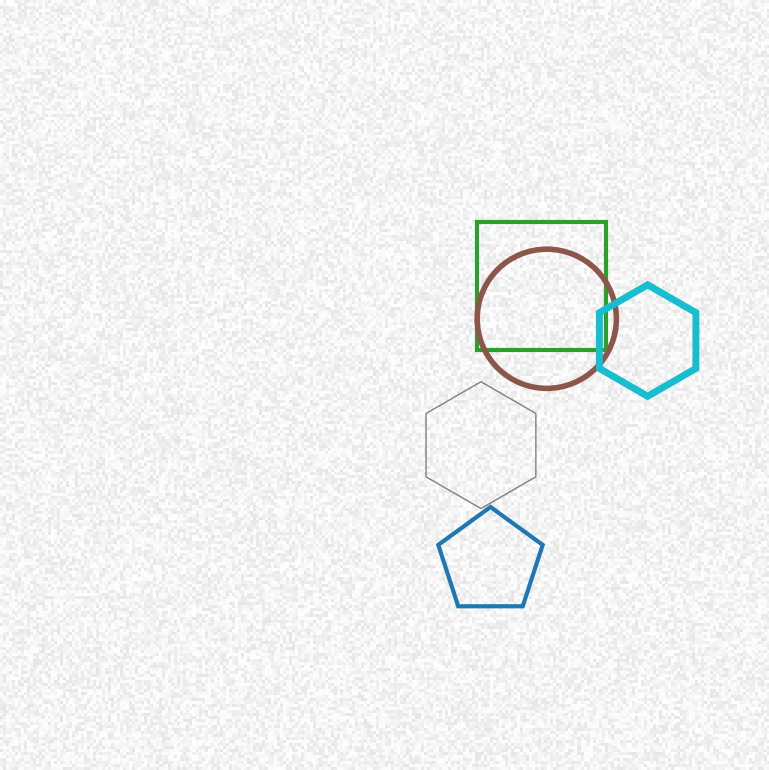[{"shape": "pentagon", "thickness": 1.5, "radius": 0.36, "center": [0.637, 0.27]}, {"shape": "square", "thickness": 1.5, "radius": 0.42, "center": [0.703, 0.628]}, {"shape": "circle", "thickness": 2, "radius": 0.45, "center": [0.71, 0.586]}, {"shape": "hexagon", "thickness": 0.5, "radius": 0.41, "center": [0.625, 0.422]}, {"shape": "hexagon", "thickness": 2.5, "radius": 0.36, "center": [0.841, 0.558]}]